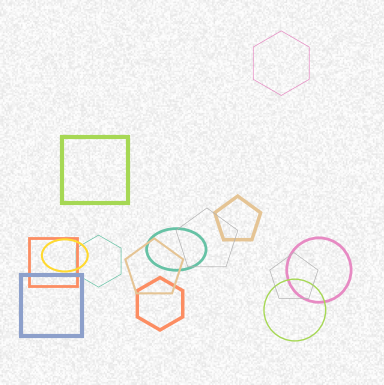[{"shape": "hexagon", "thickness": 0.5, "radius": 0.34, "center": [0.256, 0.322]}, {"shape": "oval", "thickness": 2, "radius": 0.39, "center": [0.458, 0.352]}, {"shape": "hexagon", "thickness": 2.5, "radius": 0.34, "center": [0.416, 0.211]}, {"shape": "square", "thickness": 2, "radius": 0.31, "center": [0.138, 0.32]}, {"shape": "square", "thickness": 3, "radius": 0.39, "center": [0.134, 0.206]}, {"shape": "hexagon", "thickness": 0.5, "radius": 0.42, "center": [0.731, 0.836]}, {"shape": "circle", "thickness": 2, "radius": 0.42, "center": [0.828, 0.299]}, {"shape": "square", "thickness": 3, "radius": 0.43, "center": [0.247, 0.559]}, {"shape": "circle", "thickness": 1, "radius": 0.4, "center": [0.766, 0.195]}, {"shape": "oval", "thickness": 1.5, "radius": 0.3, "center": [0.168, 0.337]}, {"shape": "pentagon", "thickness": 2.5, "radius": 0.31, "center": [0.617, 0.428]}, {"shape": "pentagon", "thickness": 1.5, "radius": 0.39, "center": [0.401, 0.302]}, {"shape": "pentagon", "thickness": 0.5, "radius": 0.33, "center": [0.763, 0.278]}, {"shape": "pentagon", "thickness": 0.5, "radius": 0.42, "center": [0.537, 0.375]}]